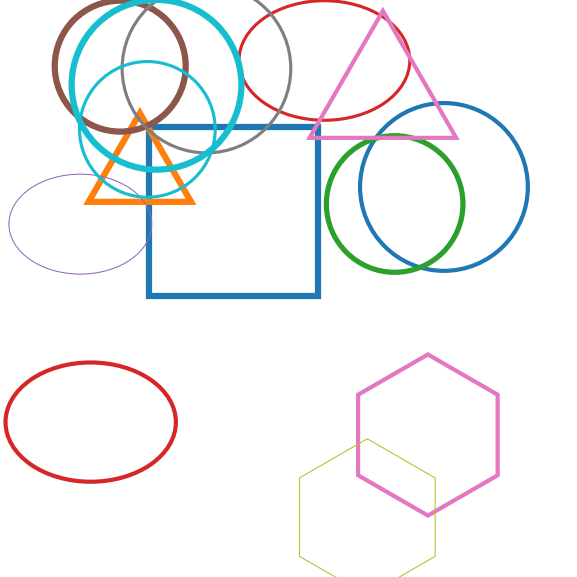[{"shape": "circle", "thickness": 2, "radius": 0.73, "center": [0.769, 0.675]}, {"shape": "square", "thickness": 3, "radius": 0.73, "center": [0.404, 0.632]}, {"shape": "triangle", "thickness": 3, "radius": 0.51, "center": [0.242, 0.701]}, {"shape": "circle", "thickness": 2.5, "radius": 0.59, "center": [0.683, 0.646]}, {"shape": "oval", "thickness": 2, "radius": 0.74, "center": [0.157, 0.268]}, {"shape": "oval", "thickness": 1.5, "radius": 0.74, "center": [0.562, 0.894]}, {"shape": "oval", "thickness": 0.5, "radius": 0.62, "center": [0.139, 0.611]}, {"shape": "circle", "thickness": 3, "radius": 0.57, "center": [0.208, 0.885]}, {"shape": "triangle", "thickness": 2, "radius": 0.73, "center": [0.663, 0.834]}, {"shape": "hexagon", "thickness": 2, "radius": 0.7, "center": [0.741, 0.246]}, {"shape": "circle", "thickness": 1.5, "radius": 0.73, "center": [0.357, 0.88]}, {"shape": "hexagon", "thickness": 0.5, "radius": 0.68, "center": [0.636, 0.104]}, {"shape": "circle", "thickness": 1.5, "radius": 0.59, "center": [0.255, 0.775]}, {"shape": "circle", "thickness": 3, "radius": 0.74, "center": [0.271, 0.852]}]